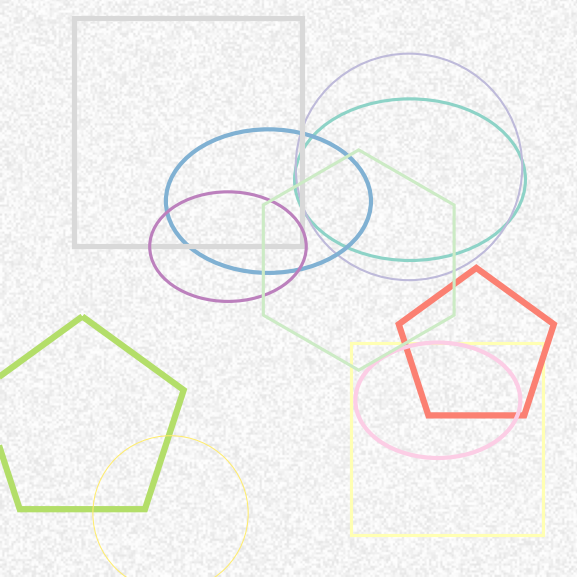[{"shape": "oval", "thickness": 1.5, "radius": 1.0, "center": [0.71, 0.688]}, {"shape": "square", "thickness": 1.5, "radius": 0.83, "center": [0.774, 0.239]}, {"shape": "circle", "thickness": 1, "radius": 0.98, "center": [0.708, 0.71]}, {"shape": "pentagon", "thickness": 3, "radius": 0.71, "center": [0.825, 0.394]}, {"shape": "oval", "thickness": 2, "radius": 0.89, "center": [0.465, 0.651]}, {"shape": "pentagon", "thickness": 3, "radius": 0.92, "center": [0.143, 0.267]}, {"shape": "oval", "thickness": 2, "radius": 0.71, "center": [0.758, 0.306]}, {"shape": "square", "thickness": 2.5, "radius": 0.99, "center": [0.325, 0.77]}, {"shape": "oval", "thickness": 1.5, "radius": 0.68, "center": [0.395, 0.572]}, {"shape": "hexagon", "thickness": 1.5, "radius": 0.95, "center": [0.621, 0.549]}, {"shape": "circle", "thickness": 0.5, "radius": 0.67, "center": [0.295, 0.11]}]